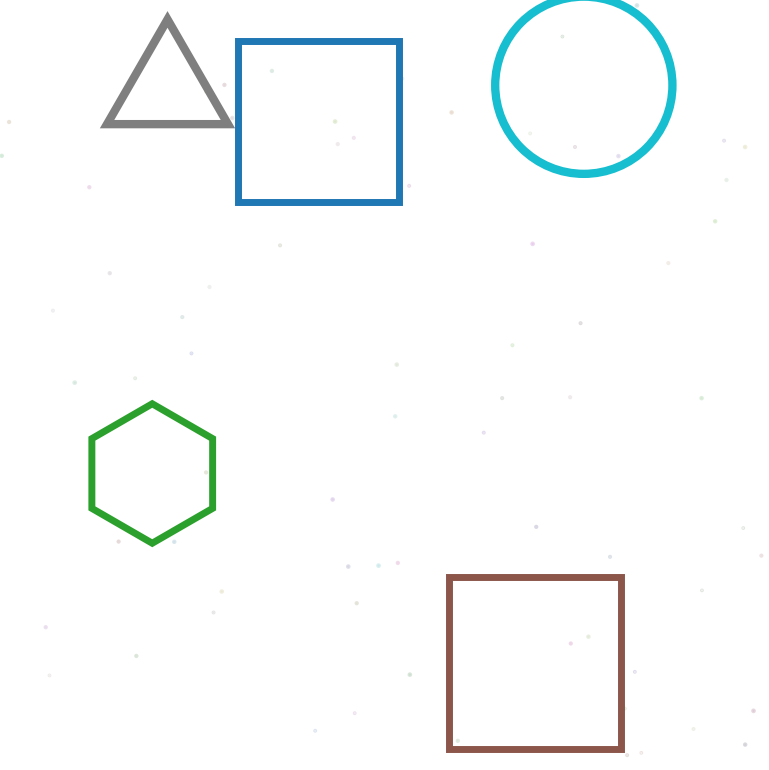[{"shape": "square", "thickness": 2.5, "radius": 0.52, "center": [0.414, 0.843]}, {"shape": "hexagon", "thickness": 2.5, "radius": 0.45, "center": [0.198, 0.385]}, {"shape": "square", "thickness": 2.5, "radius": 0.56, "center": [0.695, 0.139]}, {"shape": "triangle", "thickness": 3, "radius": 0.45, "center": [0.218, 0.884]}, {"shape": "circle", "thickness": 3, "radius": 0.58, "center": [0.758, 0.889]}]